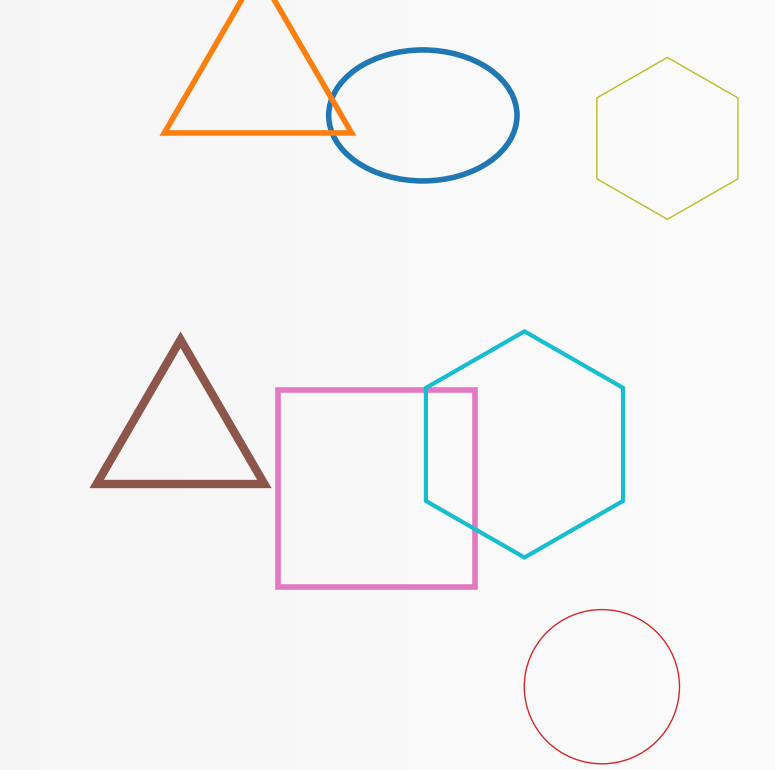[{"shape": "oval", "thickness": 2, "radius": 0.61, "center": [0.546, 0.85]}, {"shape": "triangle", "thickness": 2, "radius": 0.7, "center": [0.333, 0.897]}, {"shape": "circle", "thickness": 0.5, "radius": 0.5, "center": [0.777, 0.108]}, {"shape": "triangle", "thickness": 3, "radius": 0.62, "center": [0.233, 0.434]}, {"shape": "square", "thickness": 2, "radius": 0.64, "center": [0.486, 0.365]}, {"shape": "hexagon", "thickness": 0.5, "radius": 0.53, "center": [0.861, 0.82]}, {"shape": "hexagon", "thickness": 1.5, "radius": 0.73, "center": [0.677, 0.423]}]